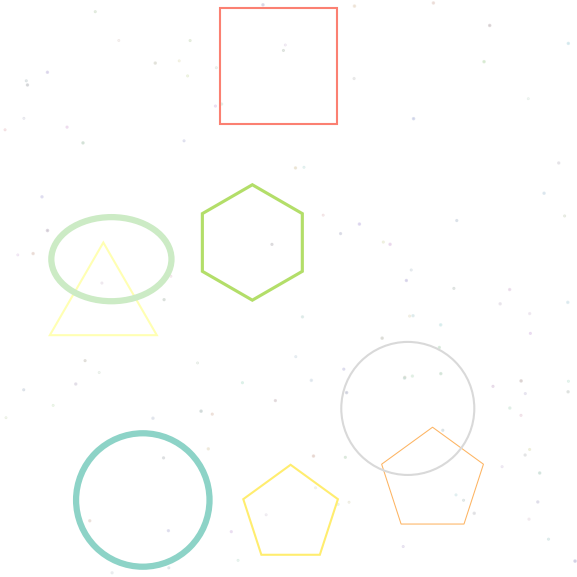[{"shape": "circle", "thickness": 3, "radius": 0.58, "center": [0.247, 0.133]}, {"shape": "triangle", "thickness": 1, "radius": 0.53, "center": [0.179, 0.472]}, {"shape": "square", "thickness": 1, "radius": 0.5, "center": [0.482, 0.885]}, {"shape": "pentagon", "thickness": 0.5, "radius": 0.46, "center": [0.749, 0.167]}, {"shape": "hexagon", "thickness": 1.5, "radius": 0.5, "center": [0.437, 0.579]}, {"shape": "circle", "thickness": 1, "radius": 0.58, "center": [0.706, 0.292]}, {"shape": "oval", "thickness": 3, "radius": 0.52, "center": [0.193, 0.55]}, {"shape": "pentagon", "thickness": 1, "radius": 0.43, "center": [0.503, 0.108]}]